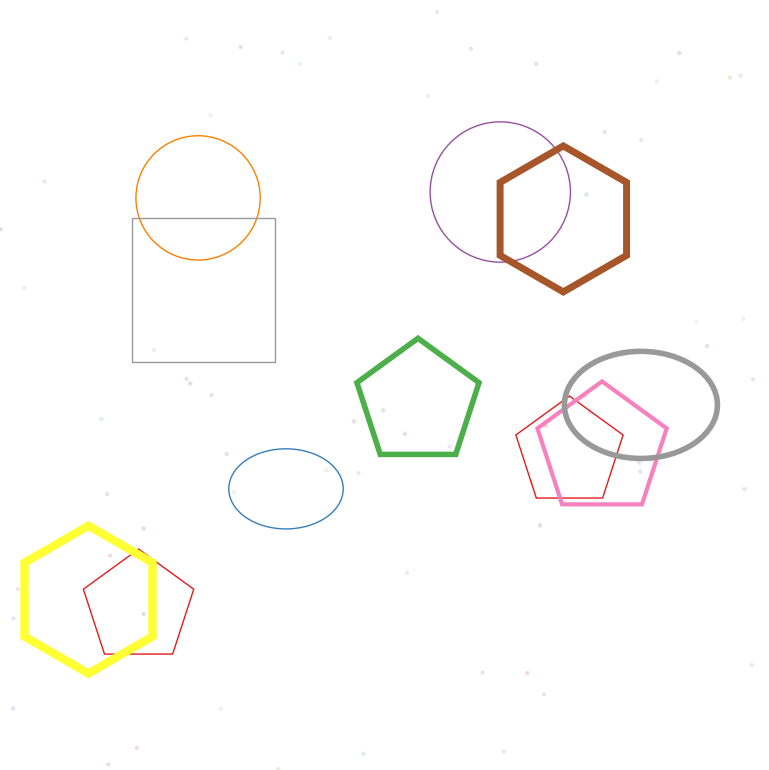[{"shape": "pentagon", "thickness": 0.5, "radius": 0.37, "center": [0.74, 0.412]}, {"shape": "pentagon", "thickness": 0.5, "radius": 0.38, "center": [0.18, 0.212]}, {"shape": "oval", "thickness": 0.5, "radius": 0.37, "center": [0.371, 0.365]}, {"shape": "pentagon", "thickness": 2, "radius": 0.42, "center": [0.543, 0.477]}, {"shape": "circle", "thickness": 0.5, "radius": 0.46, "center": [0.65, 0.751]}, {"shape": "circle", "thickness": 0.5, "radius": 0.4, "center": [0.257, 0.743]}, {"shape": "hexagon", "thickness": 3, "radius": 0.48, "center": [0.115, 0.221]}, {"shape": "hexagon", "thickness": 2.5, "radius": 0.47, "center": [0.732, 0.716]}, {"shape": "pentagon", "thickness": 1.5, "radius": 0.44, "center": [0.782, 0.416]}, {"shape": "oval", "thickness": 2, "radius": 0.5, "center": [0.832, 0.474]}, {"shape": "square", "thickness": 0.5, "radius": 0.47, "center": [0.264, 0.624]}]